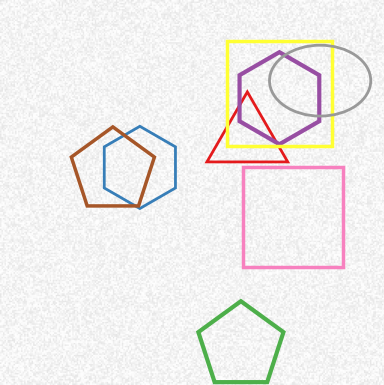[{"shape": "triangle", "thickness": 2, "radius": 0.61, "center": [0.642, 0.64]}, {"shape": "hexagon", "thickness": 2, "radius": 0.53, "center": [0.363, 0.565]}, {"shape": "pentagon", "thickness": 3, "radius": 0.58, "center": [0.626, 0.101]}, {"shape": "hexagon", "thickness": 3, "radius": 0.6, "center": [0.726, 0.745]}, {"shape": "square", "thickness": 2.5, "radius": 0.68, "center": [0.726, 0.756]}, {"shape": "pentagon", "thickness": 2.5, "radius": 0.57, "center": [0.293, 0.557]}, {"shape": "square", "thickness": 2.5, "radius": 0.65, "center": [0.76, 0.436]}, {"shape": "oval", "thickness": 2, "radius": 0.66, "center": [0.831, 0.791]}]